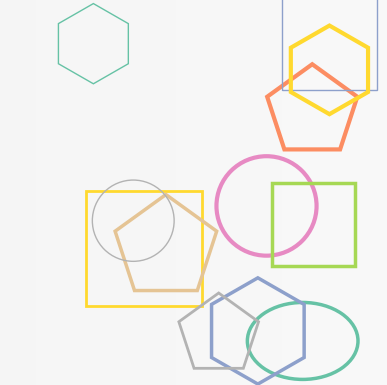[{"shape": "oval", "thickness": 2.5, "radius": 0.71, "center": [0.781, 0.114]}, {"shape": "hexagon", "thickness": 1, "radius": 0.52, "center": [0.241, 0.887]}, {"shape": "pentagon", "thickness": 3, "radius": 0.61, "center": [0.806, 0.711]}, {"shape": "square", "thickness": 1, "radius": 0.61, "center": [0.85, 0.888]}, {"shape": "hexagon", "thickness": 2.5, "radius": 0.69, "center": [0.665, 0.14]}, {"shape": "circle", "thickness": 3, "radius": 0.65, "center": [0.688, 0.465]}, {"shape": "square", "thickness": 2.5, "radius": 0.54, "center": [0.809, 0.417]}, {"shape": "hexagon", "thickness": 3, "radius": 0.58, "center": [0.85, 0.819]}, {"shape": "square", "thickness": 2, "radius": 0.75, "center": [0.372, 0.354]}, {"shape": "pentagon", "thickness": 2.5, "radius": 0.69, "center": [0.428, 0.357]}, {"shape": "pentagon", "thickness": 2, "radius": 0.54, "center": [0.564, 0.131]}, {"shape": "circle", "thickness": 1, "radius": 0.53, "center": [0.344, 0.427]}]